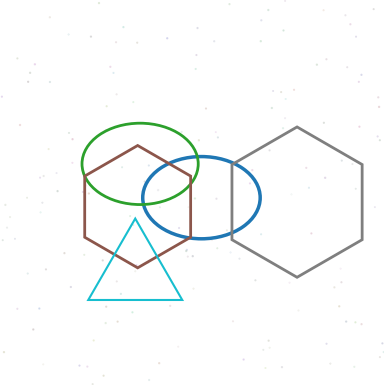[{"shape": "oval", "thickness": 2.5, "radius": 0.76, "center": [0.523, 0.487]}, {"shape": "oval", "thickness": 2, "radius": 0.75, "center": [0.364, 0.574]}, {"shape": "hexagon", "thickness": 2, "radius": 0.79, "center": [0.358, 0.463]}, {"shape": "hexagon", "thickness": 2, "radius": 0.98, "center": [0.772, 0.475]}, {"shape": "triangle", "thickness": 1.5, "radius": 0.7, "center": [0.351, 0.291]}]